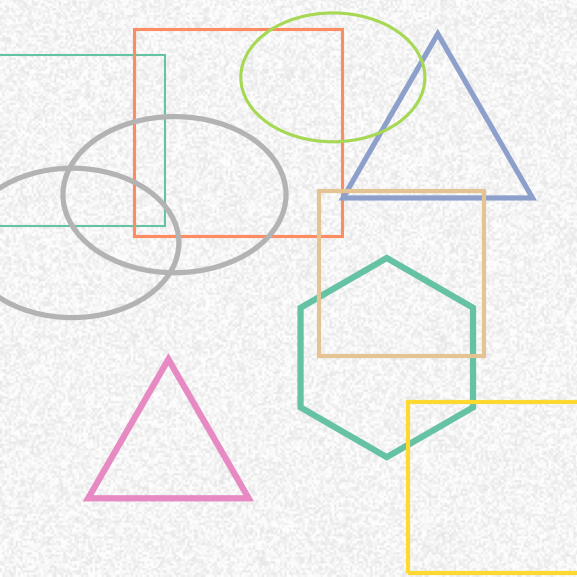[{"shape": "hexagon", "thickness": 3, "radius": 0.86, "center": [0.67, 0.38]}, {"shape": "square", "thickness": 1, "radius": 0.74, "center": [0.137, 0.756]}, {"shape": "square", "thickness": 1.5, "radius": 0.9, "center": [0.413, 0.77]}, {"shape": "triangle", "thickness": 2.5, "radius": 0.95, "center": [0.758, 0.751]}, {"shape": "triangle", "thickness": 3, "radius": 0.8, "center": [0.292, 0.217]}, {"shape": "oval", "thickness": 1.5, "radius": 0.8, "center": [0.576, 0.865]}, {"shape": "square", "thickness": 2, "radius": 0.74, "center": [0.855, 0.155]}, {"shape": "square", "thickness": 2, "radius": 0.71, "center": [0.696, 0.525]}, {"shape": "oval", "thickness": 2.5, "radius": 0.97, "center": [0.302, 0.662]}, {"shape": "oval", "thickness": 2.5, "radius": 0.92, "center": [0.125, 0.579]}]